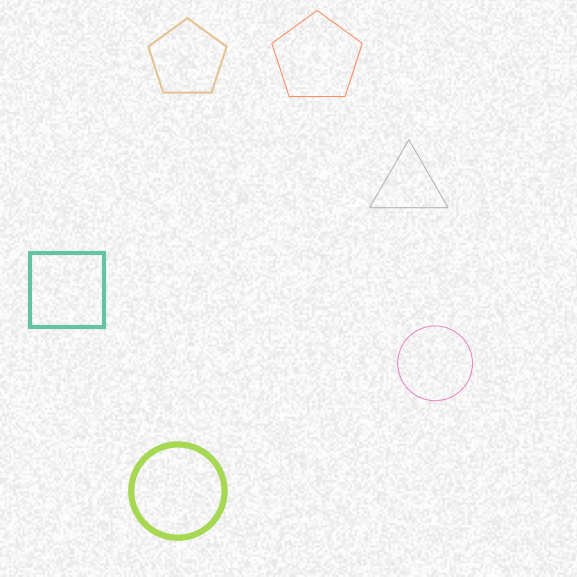[{"shape": "square", "thickness": 2, "radius": 0.32, "center": [0.116, 0.497]}, {"shape": "pentagon", "thickness": 0.5, "radius": 0.41, "center": [0.549, 0.899]}, {"shape": "circle", "thickness": 0.5, "radius": 0.32, "center": [0.753, 0.37]}, {"shape": "circle", "thickness": 3, "radius": 0.4, "center": [0.308, 0.149]}, {"shape": "pentagon", "thickness": 1, "radius": 0.36, "center": [0.325, 0.896]}, {"shape": "triangle", "thickness": 0.5, "radius": 0.39, "center": [0.708, 0.679]}]